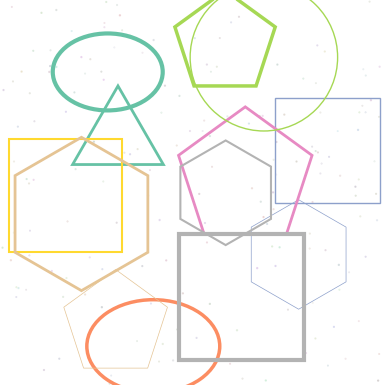[{"shape": "oval", "thickness": 3, "radius": 0.71, "center": [0.28, 0.813]}, {"shape": "triangle", "thickness": 2, "radius": 0.68, "center": [0.306, 0.641]}, {"shape": "oval", "thickness": 2.5, "radius": 0.86, "center": [0.398, 0.101]}, {"shape": "square", "thickness": 1, "radius": 0.68, "center": [0.851, 0.608]}, {"shape": "hexagon", "thickness": 0.5, "radius": 0.71, "center": [0.776, 0.339]}, {"shape": "pentagon", "thickness": 2, "radius": 0.91, "center": [0.637, 0.54]}, {"shape": "pentagon", "thickness": 2.5, "radius": 0.68, "center": [0.585, 0.888]}, {"shape": "circle", "thickness": 1, "radius": 0.96, "center": [0.685, 0.851]}, {"shape": "square", "thickness": 1.5, "radius": 0.73, "center": [0.17, 0.493]}, {"shape": "pentagon", "thickness": 0.5, "radius": 0.71, "center": [0.3, 0.158]}, {"shape": "hexagon", "thickness": 2, "radius": 1.0, "center": [0.212, 0.444]}, {"shape": "square", "thickness": 3, "radius": 0.81, "center": [0.627, 0.229]}, {"shape": "hexagon", "thickness": 1.5, "radius": 0.68, "center": [0.586, 0.499]}]